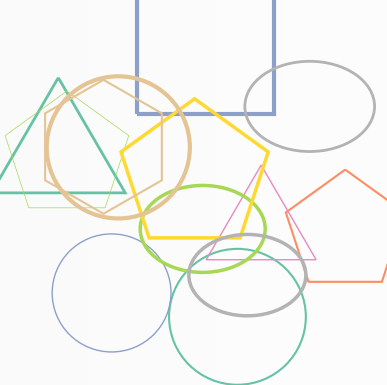[{"shape": "triangle", "thickness": 2, "radius": 1.0, "center": [0.15, 0.599]}, {"shape": "circle", "thickness": 1.5, "radius": 0.88, "center": [0.613, 0.177]}, {"shape": "pentagon", "thickness": 1.5, "radius": 0.81, "center": [0.891, 0.398]}, {"shape": "square", "thickness": 3, "radius": 0.89, "center": [0.53, 0.881]}, {"shape": "circle", "thickness": 1, "radius": 0.77, "center": [0.288, 0.239]}, {"shape": "triangle", "thickness": 1, "radius": 0.82, "center": [0.674, 0.407]}, {"shape": "oval", "thickness": 2.5, "radius": 0.81, "center": [0.523, 0.405]}, {"shape": "pentagon", "thickness": 0.5, "radius": 0.84, "center": [0.173, 0.596]}, {"shape": "pentagon", "thickness": 2.5, "radius": 1.0, "center": [0.502, 0.544]}, {"shape": "hexagon", "thickness": 1.5, "radius": 0.87, "center": [0.267, 0.619]}, {"shape": "circle", "thickness": 3, "radius": 0.92, "center": [0.305, 0.617]}, {"shape": "oval", "thickness": 2, "radius": 0.84, "center": [0.799, 0.724]}, {"shape": "oval", "thickness": 2.5, "radius": 0.75, "center": [0.638, 0.285]}]